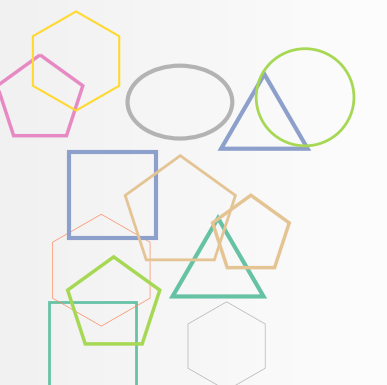[{"shape": "square", "thickness": 2, "radius": 0.57, "center": [0.239, 0.103]}, {"shape": "triangle", "thickness": 3, "radius": 0.68, "center": [0.563, 0.298]}, {"shape": "hexagon", "thickness": 0.5, "radius": 0.73, "center": [0.261, 0.298]}, {"shape": "triangle", "thickness": 3, "radius": 0.65, "center": [0.682, 0.678]}, {"shape": "square", "thickness": 3, "radius": 0.56, "center": [0.29, 0.494]}, {"shape": "pentagon", "thickness": 2.5, "radius": 0.58, "center": [0.103, 0.741]}, {"shape": "circle", "thickness": 2, "radius": 0.63, "center": [0.787, 0.747]}, {"shape": "pentagon", "thickness": 2.5, "radius": 0.62, "center": [0.293, 0.208]}, {"shape": "hexagon", "thickness": 1.5, "radius": 0.64, "center": [0.196, 0.842]}, {"shape": "pentagon", "thickness": 2, "radius": 0.75, "center": [0.465, 0.446]}, {"shape": "pentagon", "thickness": 2.5, "radius": 0.52, "center": [0.648, 0.389]}, {"shape": "oval", "thickness": 3, "radius": 0.68, "center": [0.464, 0.735]}, {"shape": "hexagon", "thickness": 0.5, "radius": 0.58, "center": [0.585, 0.101]}]